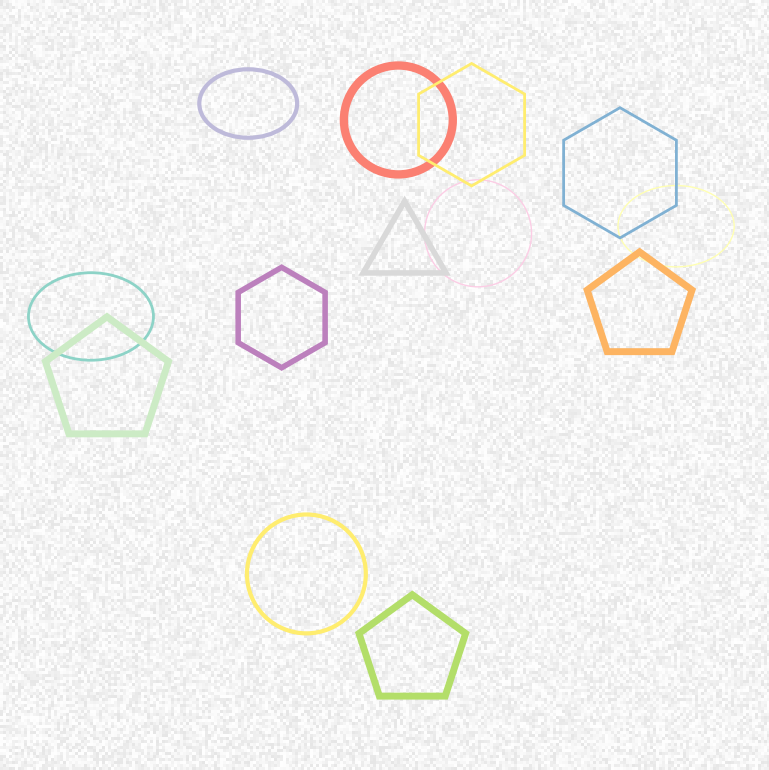[{"shape": "oval", "thickness": 1, "radius": 0.41, "center": [0.118, 0.589]}, {"shape": "oval", "thickness": 0.5, "radius": 0.38, "center": [0.878, 0.706]}, {"shape": "oval", "thickness": 1.5, "radius": 0.32, "center": [0.322, 0.866]}, {"shape": "circle", "thickness": 3, "radius": 0.35, "center": [0.517, 0.844]}, {"shape": "hexagon", "thickness": 1, "radius": 0.42, "center": [0.805, 0.776]}, {"shape": "pentagon", "thickness": 2.5, "radius": 0.36, "center": [0.831, 0.601]}, {"shape": "pentagon", "thickness": 2.5, "radius": 0.36, "center": [0.535, 0.155]}, {"shape": "circle", "thickness": 0.5, "radius": 0.35, "center": [0.621, 0.697]}, {"shape": "triangle", "thickness": 2, "radius": 0.31, "center": [0.525, 0.677]}, {"shape": "hexagon", "thickness": 2, "radius": 0.33, "center": [0.366, 0.588]}, {"shape": "pentagon", "thickness": 2.5, "radius": 0.42, "center": [0.139, 0.505]}, {"shape": "hexagon", "thickness": 1, "radius": 0.4, "center": [0.612, 0.838]}, {"shape": "circle", "thickness": 1.5, "radius": 0.39, "center": [0.398, 0.255]}]